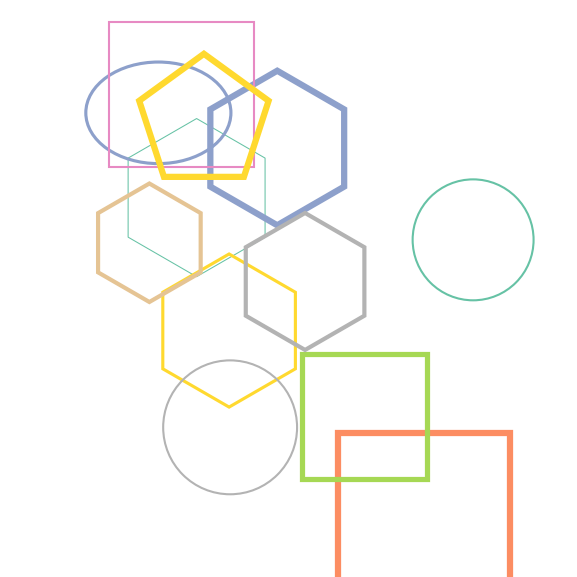[{"shape": "circle", "thickness": 1, "radius": 0.52, "center": [0.819, 0.584]}, {"shape": "hexagon", "thickness": 0.5, "radius": 0.68, "center": [0.34, 0.657]}, {"shape": "square", "thickness": 3, "radius": 0.75, "center": [0.734, 0.1]}, {"shape": "oval", "thickness": 1.5, "radius": 0.63, "center": [0.274, 0.804]}, {"shape": "hexagon", "thickness": 3, "radius": 0.67, "center": [0.48, 0.743]}, {"shape": "square", "thickness": 1, "radius": 0.63, "center": [0.314, 0.835]}, {"shape": "square", "thickness": 2.5, "radius": 0.54, "center": [0.631, 0.278]}, {"shape": "pentagon", "thickness": 3, "radius": 0.59, "center": [0.353, 0.788]}, {"shape": "hexagon", "thickness": 1.5, "radius": 0.66, "center": [0.397, 0.427]}, {"shape": "hexagon", "thickness": 2, "radius": 0.51, "center": [0.259, 0.579]}, {"shape": "circle", "thickness": 1, "radius": 0.58, "center": [0.398, 0.259]}, {"shape": "hexagon", "thickness": 2, "radius": 0.59, "center": [0.528, 0.512]}]